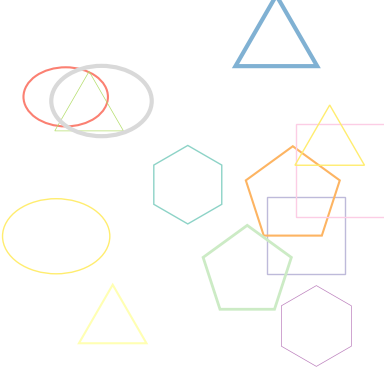[{"shape": "hexagon", "thickness": 1, "radius": 0.51, "center": [0.488, 0.52]}, {"shape": "triangle", "thickness": 1.5, "radius": 0.51, "center": [0.293, 0.159]}, {"shape": "square", "thickness": 1, "radius": 0.5, "center": [0.795, 0.388]}, {"shape": "oval", "thickness": 1.5, "radius": 0.55, "center": [0.171, 0.748]}, {"shape": "triangle", "thickness": 3, "radius": 0.61, "center": [0.718, 0.889]}, {"shape": "pentagon", "thickness": 1.5, "radius": 0.64, "center": [0.761, 0.492]}, {"shape": "triangle", "thickness": 0.5, "radius": 0.51, "center": [0.231, 0.712]}, {"shape": "square", "thickness": 1, "radius": 0.6, "center": [0.89, 0.557]}, {"shape": "oval", "thickness": 3, "radius": 0.65, "center": [0.264, 0.738]}, {"shape": "hexagon", "thickness": 0.5, "radius": 0.52, "center": [0.822, 0.153]}, {"shape": "pentagon", "thickness": 2, "radius": 0.6, "center": [0.642, 0.294]}, {"shape": "oval", "thickness": 1, "radius": 0.7, "center": [0.146, 0.386]}, {"shape": "triangle", "thickness": 1, "radius": 0.52, "center": [0.856, 0.623]}]